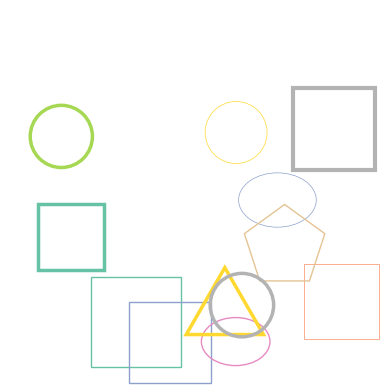[{"shape": "square", "thickness": 2.5, "radius": 0.43, "center": [0.184, 0.385]}, {"shape": "square", "thickness": 1, "radius": 0.58, "center": [0.354, 0.163]}, {"shape": "square", "thickness": 0.5, "radius": 0.48, "center": [0.887, 0.217]}, {"shape": "square", "thickness": 1, "radius": 0.53, "center": [0.442, 0.11]}, {"shape": "oval", "thickness": 0.5, "radius": 0.5, "center": [0.721, 0.48]}, {"shape": "oval", "thickness": 1, "radius": 0.45, "center": [0.612, 0.113]}, {"shape": "circle", "thickness": 2.5, "radius": 0.4, "center": [0.159, 0.646]}, {"shape": "circle", "thickness": 0.5, "radius": 0.4, "center": [0.613, 0.656]}, {"shape": "triangle", "thickness": 2.5, "radius": 0.58, "center": [0.584, 0.189]}, {"shape": "pentagon", "thickness": 1, "radius": 0.55, "center": [0.739, 0.359]}, {"shape": "circle", "thickness": 2.5, "radius": 0.41, "center": [0.628, 0.207]}, {"shape": "square", "thickness": 3, "radius": 0.53, "center": [0.867, 0.665]}]